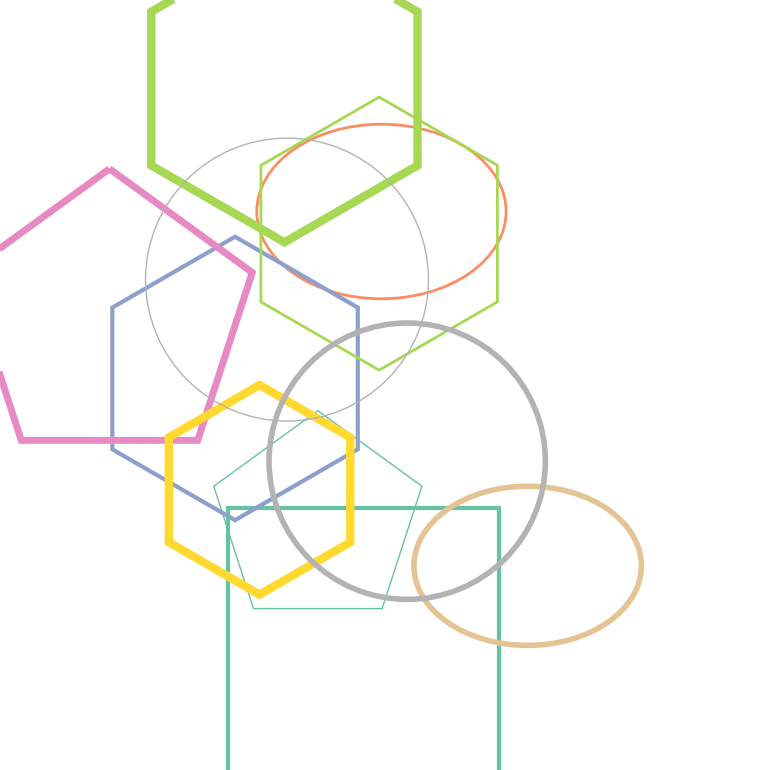[{"shape": "pentagon", "thickness": 0.5, "radius": 0.71, "center": [0.413, 0.325]}, {"shape": "square", "thickness": 1.5, "radius": 0.88, "center": [0.472, 0.163]}, {"shape": "oval", "thickness": 1, "radius": 0.81, "center": [0.495, 0.725]}, {"shape": "hexagon", "thickness": 1.5, "radius": 0.92, "center": [0.305, 0.508]}, {"shape": "pentagon", "thickness": 2.5, "radius": 0.97, "center": [0.142, 0.586]}, {"shape": "hexagon", "thickness": 3, "radius": 1.0, "center": [0.369, 0.885]}, {"shape": "hexagon", "thickness": 1, "radius": 0.89, "center": [0.492, 0.697]}, {"shape": "hexagon", "thickness": 3, "radius": 0.68, "center": [0.337, 0.364]}, {"shape": "oval", "thickness": 2, "radius": 0.74, "center": [0.685, 0.265]}, {"shape": "circle", "thickness": 2, "radius": 0.9, "center": [0.529, 0.401]}, {"shape": "circle", "thickness": 0.5, "radius": 0.92, "center": [0.373, 0.637]}]